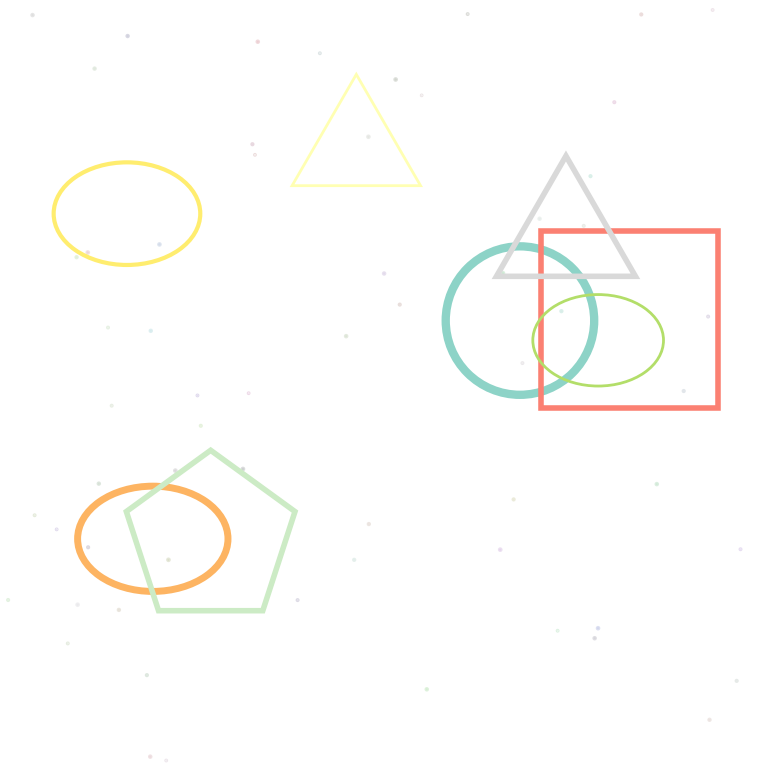[{"shape": "circle", "thickness": 3, "radius": 0.48, "center": [0.675, 0.584]}, {"shape": "triangle", "thickness": 1, "radius": 0.48, "center": [0.463, 0.807]}, {"shape": "square", "thickness": 2, "radius": 0.57, "center": [0.818, 0.585]}, {"shape": "oval", "thickness": 2.5, "radius": 0.49, "center": [0.198, 0.3]}, {"shape": "oval", "thickness": 1, "radius": 0.42, "center": [0.777, 0.558]}, {"shape": "triangle", "thickness": 2, "radius": 0.52, "center": [0.735, 0.693]}, {"shape": "pentagon", "thickness": 2, "radius": 0.58, "center": [0.274, 0.3]}, {"shape": "oval", "thickness": 1.5, "radius": 0.48, "center": [0.165, 0.723]}]